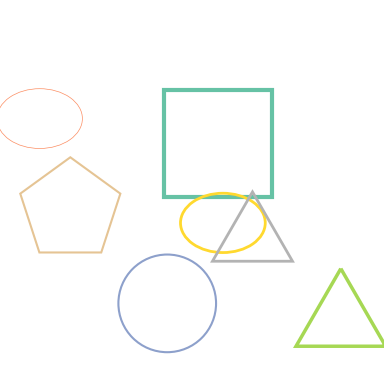[{"shape": "square", "thickness": 3, "radius": 0.7, "center": [0.566, 0.627]}, {"shape": "oval", "thickness": 0.5, "radius": 0.55, "center": [0.103, 0.692]}, {"shape": "circle", "thickness": 1.5, "radius": 0.63, "center": [0.434, 0.212]}, {"shape": "triangle", "thickness": 2.5, "radius": 0.67, "center": [0.885, 0.168]}, {"shape": "oval", "thickness": 2, "radius": 0.55, "center": [0.579, 0.421]}, {"shape": "pentagon", "thickness": 1.5, "radius": 0.68, "center": [0.183, 0.455]}, {"shape": "triangle", "thickness": 2, "radius": 0.6, "center": [0.656, 0.381]}]